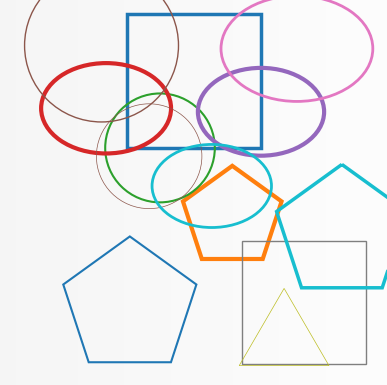[{"shape": "square", "thickness": 2.5, "radius": 0.87, "center": [0.5, 0.789]}, {"shape": "pentagon", "thickness": 1.5, "radius": 0.9, "center": [0.335, 0.205]}, {"shape": "pentagon", "thickness": 3, "radius": 0.67, "center": [0.599, 0.435]}, {"shape": "circle", "thickness": 1.5, "radius": 0.71, "center": [0.413, 0.616]}, {"shape": "oval", "thickness": 3, "radius": 0.84, "center": [0.274, 0.719]}, {"shape": "oval", "thickness": 3, "radius": 0.81, "center": [0.674, 0.71]}, {"shape": "circle", "thickness": 0.5, "radius": 0.68, "center": [0.385, 0.594]}, {"shape": "circle", "thickness": 1, "radius": 0.99, "center": [0.262, 0.882]}, {"shape": "oval", "thickness": 2, "radius": 0.98, "center": [0.766, 0.874]}, {"shape": "square", "thickness": 1, "radius": 0.8, "center": [0.784, 0.214]}, {"shape": "triangle", "thickness": 0.5, "radius": 0.67, "center": [0.733, 0.117]}, {"shape": "pentagon", "thickness": 2.5, "radius": 0.89, "center": [0.882, 0.396]}, {"shape": "oval", "thickness": 2, "radius": 0.77, "center": [0.546, 0.517]}]